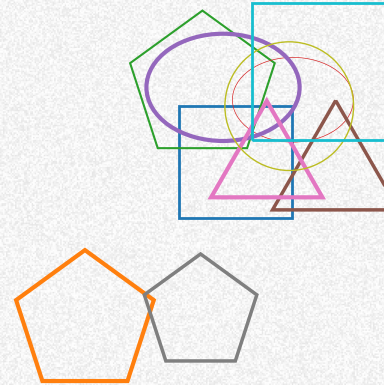[{"shape": "square", "thickness": 2, "radius": 0.73, "center": [0.612, 0.579]}, {"shape": "pentagon", "thickness": 3, "radius": 0.94, "center": [0.221, 0.162]}, {"shape": "pentagon", "thickness": 1.5, "radius": 0.99, "center": [0.526, 0.775]}, {"shape": "oval", "thickness": 0.5, "radius": 0.79, "center": [0.761, 0.741]}, {"shape": "oval", "thickness": 3, "radius": 0.99, "center": [0.579, 0.773]}, {"shape": "triangle", "thickness": 2.5, "radius": 0.95, "center": [0.872, 0.55]}, {"shape": "triangle", "thickness": 3, "radius": 0.83, "center": [0.693, 0.571]}, {"shape": "pentagon", "thickness": 2.5, "radius": 0.77, "center": [0.521, 0.187]}, {"shape": "circle", "thickness": 1, "radius": 0.84, "center": [0.751, 0.724]}, {"shape": "square", "thickness": 2, "radius": 0.89, "center": [0.834, 0.814]}]